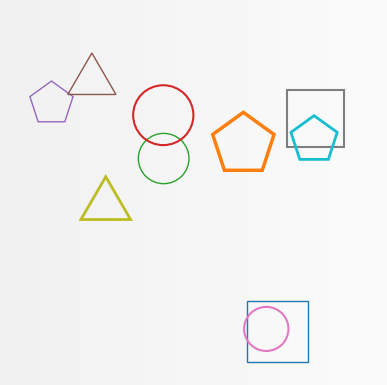[{"shape": "square", "thickness": 1, "radius": 0.39, "center": [0.716, 0.139]}, {"shape": "pentagon", "thickness": 2.5, "radius": 0.42, "center": [0.628, 0.625]}, {"shape": "circle", "thickness": 1, "radius": 0.33, "center": [0.422, 0.588]}, {"shape": "circle", "thickness": 1.5, "radius": 0.39, "center": [0.421, 0.701]}, {"shape": "pentagon", "thickness": 1, "radius": 0.29, "center": [0.133, 0.731]}, {"shape": "triangle", "thickness": 1, "radius": 0.36, "center": [0.237, 0.791]}, {"shape": "circle", "thickness": 1.5, "radius": 0.29, "center": [0.687, 0.146]}, {"shape": "square", "thickness": 1.5, "radius": 0.37, "center": [0.814, 0.693]}, {"shape": "triangle", "thickness": 2, "radius": 0.37, "center": [0.273, 0.467]}, {"shape": "pentagon", "thickness": 2, "radius": 0.31, "center": [0.811, 0.637]}]